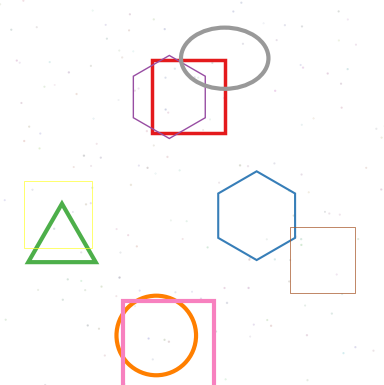[{"shape": "square", "thickness": 2.5, "radius": 0.47, "center": [0.49, 0.748]}, {"shape": "hexagon", "thickness": 1.5, "radius": 0.58, "center": [0.667, 0.44]}, {"shape": "triangle", "thickness": 3, "radius": 0.51, "center": [0.161, 0.37]}, {"shape": "hexagon", "thickness": 1, "radius": 0.54, "center": [0.44, 0.748]}, {"shape": "circle", "thickness": 3, "radius": 0.52, "center": [0.406, 0.129]}, {"shape": "square", "thickness": 0.5, "radius": 0.44, "center": [0.151, 0.443]}, {"shape": "square", "thickness": 0.5, "radius": 0.43, "center": [0.838, 0.324]}, {"shape": "square", "thickness": 3, "radius": 0.59, "center": [0.438, 0.1]}, {"shape": "oval", "thickness": 3, "radius": 0.57, "center": [0.584, 0.849]}]